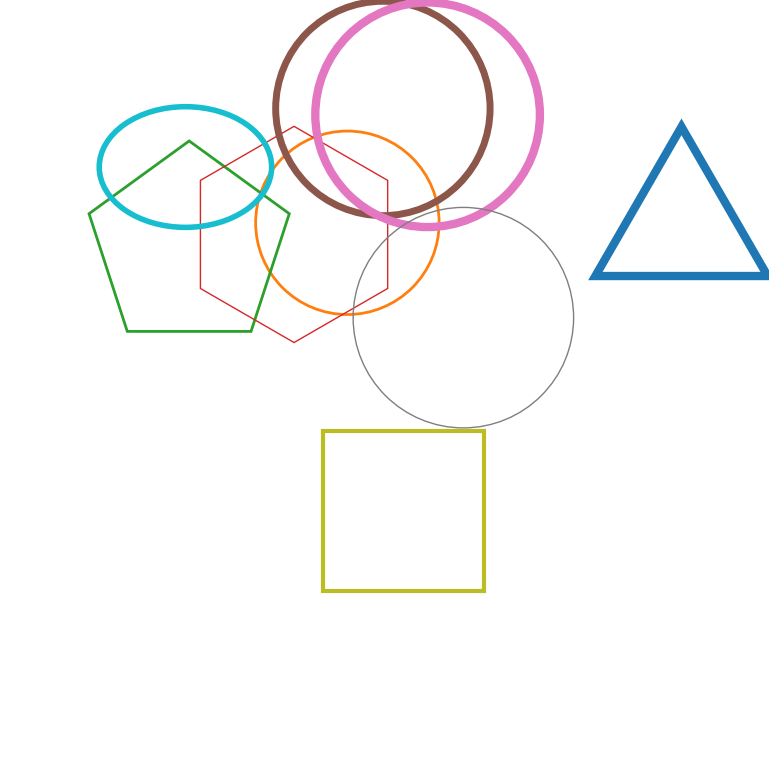[{"shape": "triangle", "thickness": 3, "radius": 0.65, "center": [0.885, 0.706]}, {"shape": "circle", "thickness": 1, "radius": 0.6, "center": [0.451, 0.711]}, {"shape": "pentagon", "thickness": 1, "radius": 0.68, "center": [0.246, 0.68]}, {"shape": "hexagon", "thickness": 0.5, "radius": 0.7, "center": [0.382, 0.696]}, {"shape": "circle", "thickness": 2.5, "radius": 0.7, "center": [0.497, 0.859]}, {"shape": "circle", "thickness": 3, "radius": 0.73, "center": [0.555, 0.851]}, {"shape": "circle", "thickness": 0.5, "radius": 0.72, "center": [0.602, 0.587]}, {"shape": "square", "thickness": 1.5, "radius": 0.52, "center": [0.524, 0.337]}, {"shape": "oval", "thickness": 2, "radius": 0.56, "center": [0.241, 0.783]}]